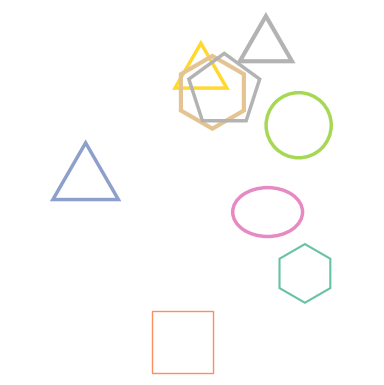[{"shape": "hexagon", "thickness": 1.5, "radius": 0.38, "center": [0.792, 0.29]}, {"shape": "square", "thickness": 1, "radius": 0.4, "center": [0.473, 0.112]}, {"shape": "triangle", "thickness": 2.5, "radius": 0.49, "center": [0.222, 0.531]}, {"shape": "oval", "thickness": 2.5, "radius": 0.45, "center": [0.695, 0.449]}, {"shape": "circle", "thickness": 2.5, "radius": 0.42, "center": [0.776, 0.675]}, {"shape": "triangle", "thickness": 2.5, "radius": 0.39, "center": [0.522, 0.81]}, {"shape": "hexagon", "thickness": 3, "radius": 0.47, "center": [0.552, 0.76]}, {"shape": "triangle", "thickness": 3, "radius": 0.39, "center": [0.691, 0.88]}, {"shape": "pentagon", "thickness": 2.5, "radius": 0.48, "center": [0.583, 0.765]}]